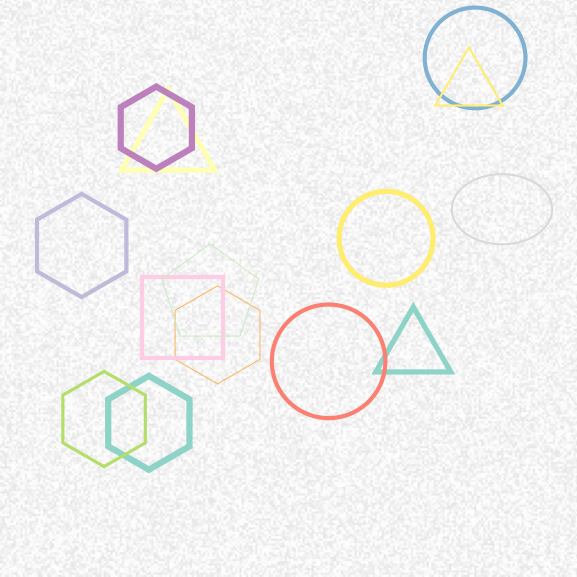[{"shape": "hexagon", "thickness": 3, "radius": 0.41, "center": [0.258, 0.267]}, {"shape": "triangle", "thickness": 2.5, "radius": 0.37, "center": [0.716, 0.393]}, {"shape": "triangle", "thickness": 2.5, "radius": 0.47, "center": [0.291, 0.751]}, {"shape": "hexagon", "thickness": 2, "radius": 0.45, "center": [0.141, 0.574]}, {"shape": "circle", "thickness": 2, "radius": 0.49, "center": [0.569, 0.373]}, {"shape": "circle", "thickness": 2, "radius": 0.44, "center": [0.823, 0.899]}, {"shape": "hexagon", "thickness": 0.5, "radius": 0.42, "center": [0.377, 0.419]}, {"shape": "hexagon", "thickness": 1.5, "radius": 0.41, "center": [0.18, 0.274]}, {"shape": "square", "thickness": 2, "radius": 0.35, "center": [0.316, 0.449]}, {"shape": "oval", "thickness": 1, "radius": 0.43, "center": [0.869, 0.637]}, {"shape": "hexagon", "thickness": 3, "radius": 0.36, "center": [0.271, 0.778]}, {"shape": "pentagon", "thickness": 0.5, "radius": 0.44, "center": [0.364, 0.489]}, {"shape": "triangle", "thickness": 1, "radius": 0.34, "center": [0.812, 0.85]}, {"shape": "circle", "thickness": 2.5, "radius": 0.41, "center": [0.669, 0.587]}]